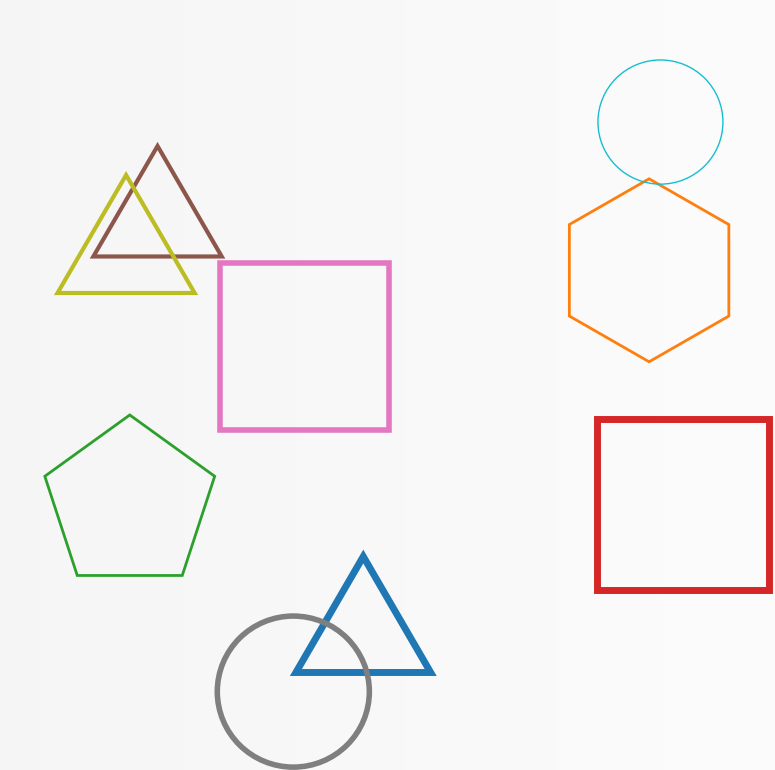[{"shape": "triangle", "thickness": 2.5, "radius": 0.5, "center": [0.469, 0.177]}, {"shape": "hexagon", "thickness": 1, "radius": 0.59, "center": [0.838, 0.649]}, {"shape": "pentagon", "thickness": 1, "radius": 0.58, "center": [0.167, 0.346]}, {"shape": "square", "thickness": 2.5, "radius": 0.56, "center": [0.881, 0.345]}, {"shape": "triangle", "thickness": 1.5, "radius": 0.48, "center": [0.203, 0.715]}, {"shape": "square", "thickness": 2, "radius": 0.54, "center": [0.393, 0.55]}, {"shape": "circle", "thickness": 2, "radius": 0.49, "center": [0.378, 0.102]}, {"shape": "triangle", "thickness": 1.5, "radius": 0.51, "center": [0.163, 0.671]}, {"shape": "circle", "thickness": 0.5, "radius": 0.4, "center": [0.852, 0.841]}]